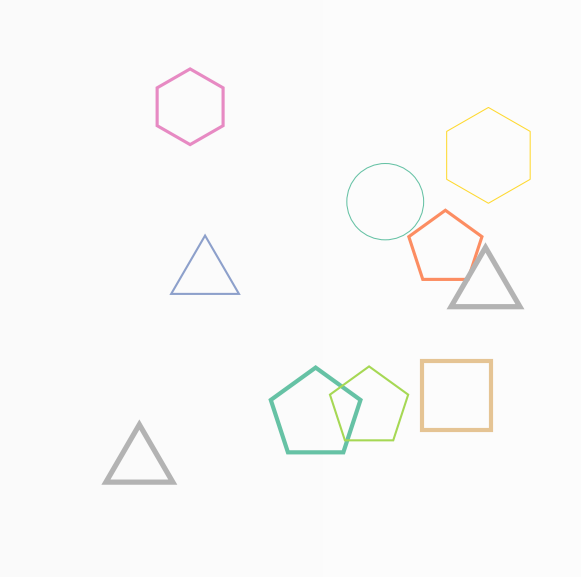[{"shape": "pentagon", "thickness": 2, "radius": 0.41, "center": [0.543, 0.281]}, {"shape": "circle", "thickness": 0.5, "radius": 0.33, "center": [0.663, 0.65]}, {"shape": "pentagon", "thickness": 1.5, "radius": 0.33, "center": [0.766, 0.569]}, {"shape": "triangle", "thickness": 1, "radius": 0.34, "center": [0.353, 0.524]}, {"shape": "hexagon", "thickness": 1.5, "radius": 0.33, "center": [0.327, 0.814]}, {"shape": "pentagon", "thickness": 1, "radius": 0.35, "center": [0.635, 0.294]}, {"shape": "hexagon", "thickness": 0.5, "radius": 0.41, "center": [0.84, 0.73]}, {"shape": "square", "thickness": 2, "radius": 0.3, "center": [0.785, 0.314]}, {"shape": "triangle", "thickness": 2.5, "radius": 0.33, "center": [0.24, 0.197]}, {"shape": "triangle", "thickness": 2.5, "radius": 0.34, "center": [0.835, 0.502]}]